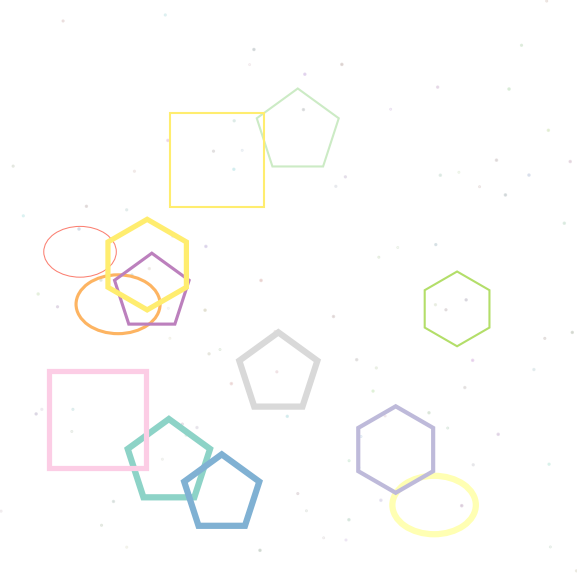[{"shape": "pentagon", "thickness": 3, "radius": 0.37, "center": [0.292, 0.199]}, {"shape": "oval", "thickness": 3, "radius": 0.36, "center": [0.752, 0.125]}, {"shape": "hexagon", "thickness": 2, "radius": 0.37, "center": [0.685, 0.221]}, {"shape": "oval", "thickness": 0.5, "radius": 0.31, "center": [0.139, 0.563]}, {"shape": "pentagon", "thickness": 3, "radius": 0.34, "center": [0.384, 0.144]}, {"shape": "oval", "thickness": 1.5, "radius": 0.36, "center": [0.204, 0.472]}, {"shape": "hexagon", "thickness": 1, "radius": 0.32, "center": [0.791, 0.464]}, {"shape": "square", "thickness": 2.5, "radius": 0.42, "center": [0.169, 0.272]}, {"shape": "pentagon", "thickness": 3, "radius": 0.36, "center": [0.482, 0.353]}, {"shape": "pentagon", "thickness": 1.5, "radius": 0.34, "center": [0.263, 0.493]}, {"shape": "pentagon", "thickness": 1, "radius": 0.37, "center": [0.516, 0.771]}, {"shape": "hexagon", "thickness": 2.5, "radius": 0.39, "center": [0.255, 0.541]}, {"shape": "square", "thickness": 1, "radius": 0.41, "center": [0.376, 0.721]}]